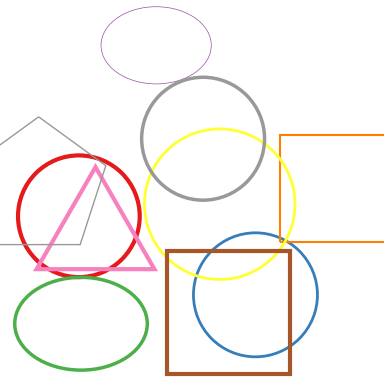[{"shape": "circle", "thickness": 3, "radius": 0.79, "center": [0.205, 0.438]}, {"shape": "circle", "thickness": 2, "radius": 0.81, "center": [0.664, 0.234]}, {"shape": "oval", "thickness": 2.5, "radius": 0.86, "center": [0.21, 0.159]}, {"shape": "oval", "thickness": 0.5, "radius": 0.72, "center": [0.406, 0.882]}, {"shape": "square", "thickness": 1.5, "radius": 0.69, "center": [0.866, 0.511]}, {"shape": "circle", "thickness": 2, "radius": 0.98, "center": [0.571, 0.47]}, {"shape": "square", "thickness": 3, "radius": 0.8, "center": [0.593, 0.189]}, {"shape": "triangle", "thickness": 3, "radius": 0.88, "center": [0.248, 0.389]}, {"shape": "pentagon", "thickness": 1, "radius": 0.92, "center": [0.1, 0.513]}, {"shape": "circle", "thickness": 2.5, "radius": 0.8, "center": [0.528, 0.64]}]